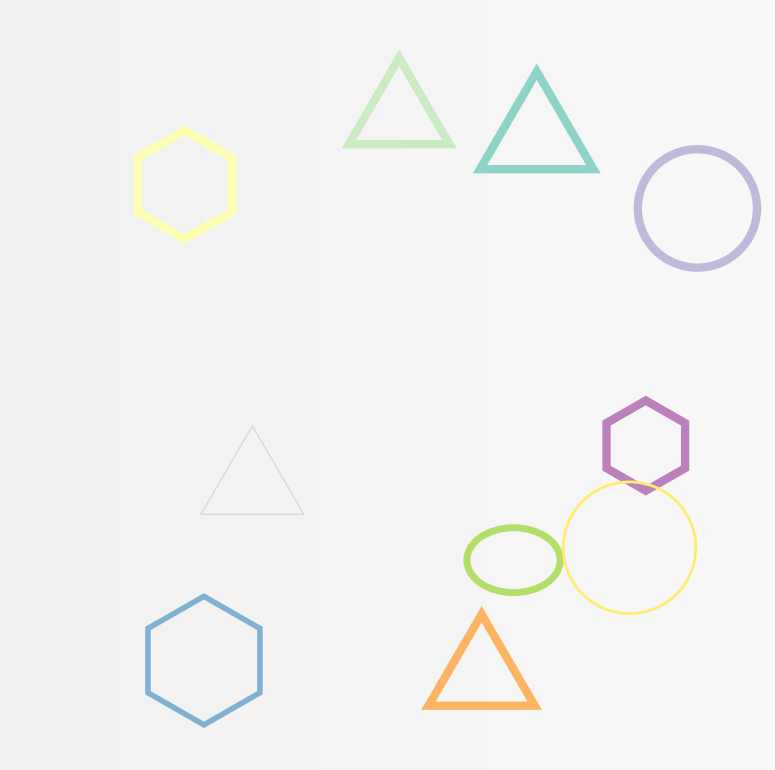[{"shape": "triangle", "thickness": 3, "radius": 0.42, "center": [0.693, 0.823]}, {"shape": "hexagon", "thickness": 3, "radius": 0.35, "center": [0.239, 0.76]}, {"shape": "circle", "thickness": 3, "radius": 0.38, "center": [0.9, 0.729]}, {"shape": "hexagon", "thickness": 2, "radius": 0.42, "center": [0.263, 0.142]}, {"shape": "triangle", "thickness": 3, "radius": 0.4, "center": [0.621, 0.123]}, {"shape": "oval", "thickness": 2.5, "radius": 0.3, "center": [0.663, 0.272]}, {"shape": "triangle", "thickness": 0.5, "radius": 0.38, "center": [0.326, 0.37]}, {"shape": "hexagon", "thickness": 3, "radius": 0.29, "center": [0.833, 0.421]}, {"shape": "triangle", "thickness": 3, "radius": 0.37, "center": [0.515, 0.85]}, {"shape": "circle", "thickness": 1, "radius": 0.43, "center": [0.812, 0.289]}]